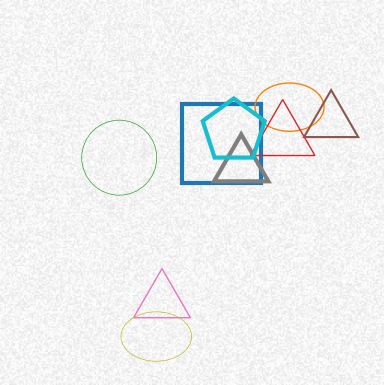[{"shape": "square", "thickness": 3, "radius": 0.51, "center": [0.576, 0.627]}, {"shape": "oval", "thickness": 1, "radius": 0.45, "center": [0.752, 0.722]}, {"shape": "circle", "thickness": 0.5, "radius": 0.49, "center": [0.31, 0.59]}, {"shape": "triangle", "thickness": 1, "radius": 0.48, "center": [0.734, 0.644]}, {"shape": "triangle", "thickness": 1.5, "radius": 0.41, "center": [0.86, 0.685]}, {"shape": "triangle", "thickness": 1, "radius": 0.43, "center": [0.421, 0.217]}, {"shape": "triangle", "thickness": 3, "radius": 0.41, "center": [0.627, 0.57]}, {"shape": "oval", "thickness": 0.5, "radius": 0.46, "center": [0.406, 0.126]}, {"shape": "pentagon", "thickness": 3, "radius": 0.42, "center": [0.607, 0.659]}]